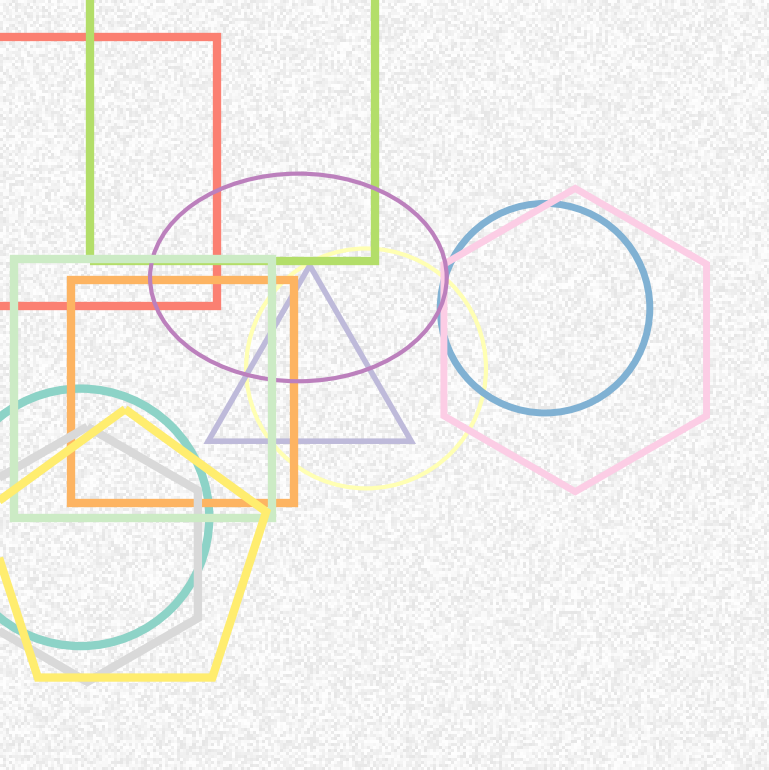[{"shape": "circle", "thickness": 3, "radius": 0.84, "center": [0.105, 0.328]}, {"shape": "circle", "thickness": 1.5, "radius": 0.78, "center": [0.475, 0.522]}, {"shape": "triangle", "thickness": 2, "radius": 0.76, "center": [0.402, 0.503]}, {"shape": "square", "thickness": 3, "radius": 0.87, "center": [0.107, 0.777]}, {"shape": "circle", "thickness": 2.5, "radius": 0.68, "center": [0.708, 0.6]}, {"shape": "square", "thickness": 3, "radius": 0.72, "center": [0.237, 0.491]}, {"shape": "square", "thickness": 3, "radius": 0.93, "center": [0.302, 0.847]}, {"shape": "hexagon", "thickness": 2.5, "radius": 0.98, "center": [0.747, 0.558]}, {"shape": "hexagon", "thickness": 3, "radius": 0.83, "center": [0.114, 0.28]}, {"shape": "oval", "thickness": 1.5, "radius": 0.96, "center": [0.388, 0.64]}, {"shape": "square", "thickness": 3, "radius": 0.84, "center": [0.186, 0.496]}, {"shape": "pentagon", "thickness": 3, "radius": 0.96, "center": [0.162, 0.276]}]